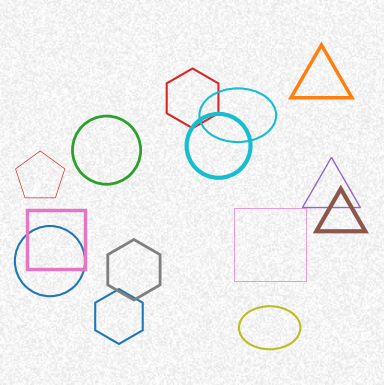[{"shape": "circle", "thickness": 1.5, "radius": 0.46, "center": [0.13, 0.322]}, {"shape": "hexagon", "thickness": 1.5, "radius": 0.36, "center": [0.309, 0.178]}, {"shape": "triangle", "thickness": 2.5, "radius": 0.46, "center": [0.835, 0.792]}, {"shape": "circle", "thickness": 2, "radius": 0.44, "center": [0.277, 0.61]}, {"shape": "pentagon", "thickness": 0.5, "radius": 0.34, "center": [0.104, 0.541]}, {"shape": "hexagon", "thickness": 1.5, "radius": 0.39, "center": [0.5, 0.745]}, {"shape": "triangle", "thickness": 1, "radius": 0.43, "center": [0.861, 0.504]}, {"shape": "triangle", "thickness": 3, "radius": 0.37, "center": [0.885, 0.436]}, {"shape": "square", "thickness": 0.5, "radius": 0.47, "center": [0.702, 0.366]}, {"shape": "square", "thickness": 2.5, "radius": 0.38, "center": [0.145, 0.377]}, {"shape": "hexagon", "thickness": 2, "radius": 0.39, "center": [0.348, 0.299]}, {"shape": "oval", "thickness": 1.5, "radius": 0.4, "center": [0.701, 0.149]}, {"shape": "oval", "thickness": 1.5, "radius": 0.5, "center": [0.618, 0.701]}, {"shape": "circle", "thickness": 3, "radius": 0.42, "center": [0.568, 0.621]}]